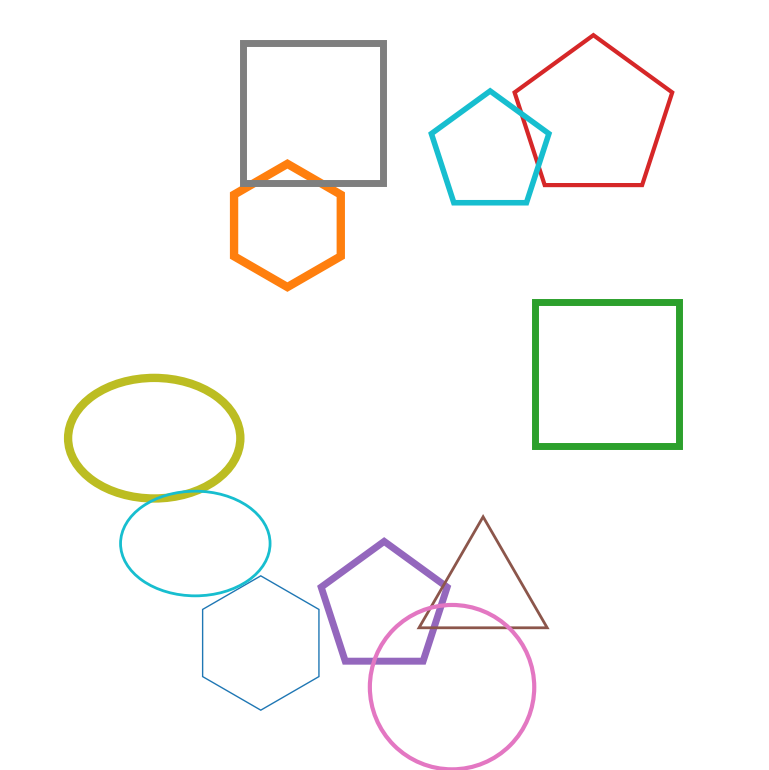[{"shape": "hexagon", "thickness": 0.5, "radius": 0.44, "center": [0.339, 0.165]}, {"shape": "hexagon", "thickness": 3, "radius": 0.4, "center": [0.373, 0.707]}, {"shape": "square", "thickness": 2.5, "radius": 0.47, "center": [0.788, 0.514]}, {"shape": "pentagon", "thickness": 1.5, "radius": 0.54, "center": [0.771, 0.847]}, {"shape": "pentagon", "thickness": 2.5, "radius": 0.43, "center": [0.499, 0.211]}, {"shape": "triangle", "thickness": 1, "radius": 0.48, "center": [0.627, 0.233]}, {"shape": "circle", "thickness": 1.5, "radius": 0.53, "center": [0.587, 0.108]}, {"shape": "square", "thickness": 2.5, "radius": 0.45, "center": [0.406, 0.854]}, {"shape": "oval", "thickness": 3, "radius": 0.56, "center": [0.2, 0.431]}, {"shape": "pentagon", "thickness": 2, "radius": 0.4, "center": [0.637, 0.802]}, {"shape": "oval", "thickness": 1, "radius": 0.49, "center": [0.254, 0.294]}]